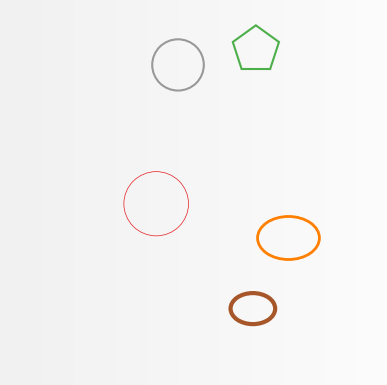[{"shape": "circle", "thickness": 0.5, "radius": 0.42, "center": [0.403, 0.471]}, {"shape": "pentagon", "thickness": 1.5, "radius": 0.31, "center": [0.66, 0.871]}, {"shape": "oval", "thickness": 2, "radius": 0.4, "center": [0.744, 0.382]}, {"shape": "oval", "thickness": 3, "radius": 0.29, "center": [0.653, 0.198]}, {"shape": "circle", "thickness": 1.5, "radius": 0.33, "center": [0.459, 0.831]}]